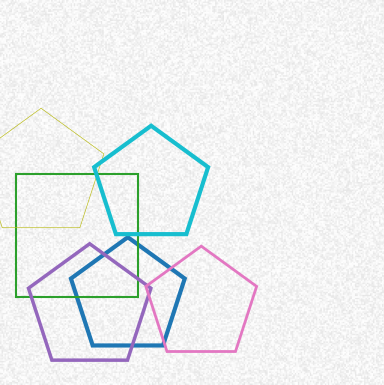[{"shape": "pentagon", "thickness": 3, "radius": 0.78, "center": [0.332, 0.228]}, {"shape": "square", "thickness": 1.5, "radius": 0.79, "center": [0.201, 0.388]}, {"shape": "pentagon", "thickness": 2.5, "radius": 0.84, "center": [0.233, 0.2]}, {"shape": "pentagon", "thickness": 2, "radius": 0.76, "center": [0.523, 0.209]}, {"shape": "pentagon", "thickness": 0.5, "radius": 0.86, "center": [0.107, 0.547]}, {"shape": "pentagon", "thickness": 3, "radius": 0.78, "center": [0.393, 0.518]}]